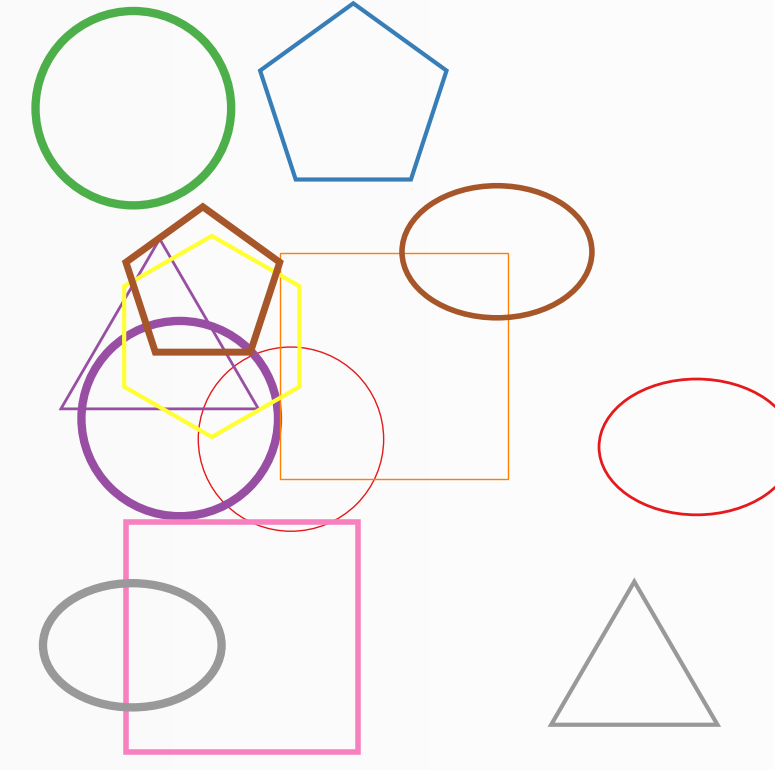[{"shape": "oval", "thickness": 1, "radius": 0.63, "center": [0.899, 0.42]}, {"shape": "circle", "thickness": 0.5, "radius": 0.6, "center": [0.375, 0.43]}, {"shape": "pentagon", "thickness": 1.5, "radius": 0.63, "center": [0.456, 0.869]}, {"shape": "circle", "thickness": 3, "radius": 0.63, "center": [0.172, 0.86]}, {"shape": "triangle", "thickness": 1, "radius": 0.74, "center": [0.206, 0.543]}, {"shape": "circle", "thickness": 3, "radius": 0.63, "center": [0.232, 0.456]}, {"shape": "square", "thickness": 0.5, "radius": 0.73, "center": [0.508, 0.525]}, {"shape": "hexagon", "thickness": 1.5, "radius": 0.65, "center": [0.273, 0.563]}, {"shape": "pentagon", "thickness": 2.5, "radius": 0.52, "center": [0.262, 0.627]}, {"shape": "oval", "thickness": 2, "radius": 0.61, "center": [0.641, 0.673]}, {"shape": "square", "thickness": 2, "radius": 0.75, "center": [0.312, 0.173]}, {"shape": "oval", "thickness": 3, "radius": 0.58, "center": [0.171, 0.162]}, {"shape": "triangle", "thickness": 1.5, "radius": 0.62, "center": [0.818, 0.121]}]